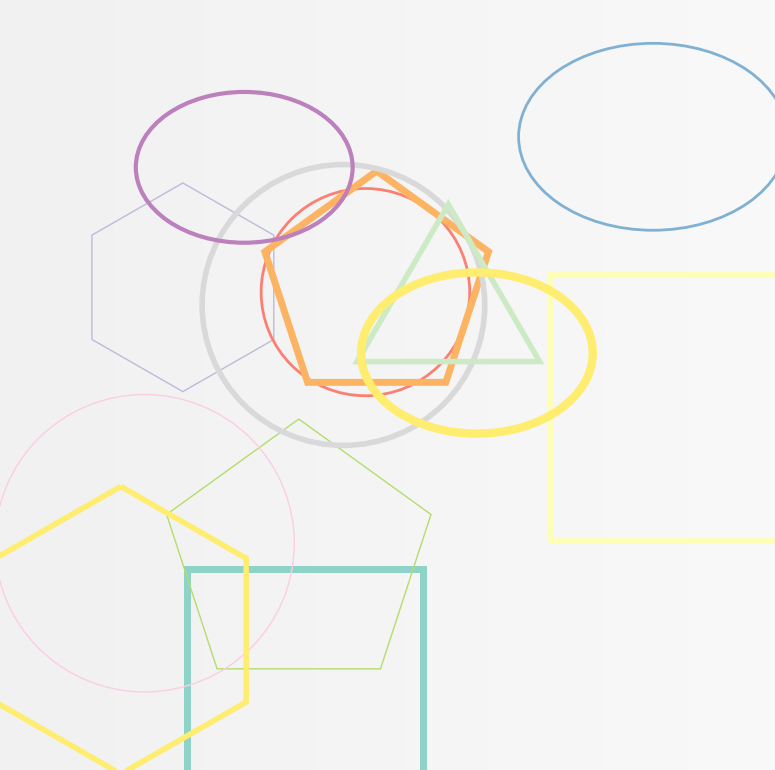[{"shape": "square", "thickness": 2.5, "radius": 0.76, "center": [0.394, 0.109]}, {"shape": "square", "thickness": 2, "radius": 0.86, "center": [0.882, 0.47]}, {"shape": "hexagon", "thickness": 0.5, "radius": 0.68, "center": [0.236, 0.627]}, {"shape": "circle", "thickness": 1, "radius": 0.67, "center": [0.472, 0.621]}, {"shape": "oval", "thickness": 1, "radius": 0.87, "center": [0.843, 0.822]}, {"shape": "pentagon", "thickness": 2.5, "radius": 0.76, "center": [0.486, 0.626]}, {"shape": "pentagon", "thickness": 0.5, "radius": 0.9, "center": [0.386, 0.276]}, {"shape": "circle", "thickness": 0.5, "radius": 0.97, "center": [0.187, 0.294]}, {"shape": "circle", "thickness": 2, "radius": 0.91, "center": [0.443, 0.604]}, {"shape": "oval", "thickness": 1.5, "radius": 0.7, "center": [0.315, 0.783]}, {"shape": "triangle", "thickness": 2, "radius": 0.68, "center": [0.578, 0.598]}, {"shape": "oval", "thickness": 3, "radius": 0.75, "center": [0.615, 0.542]}, {"shape": "hexagon", "thickness": 2, "radius": 0.93, "center": [0.156, 0.182]}]